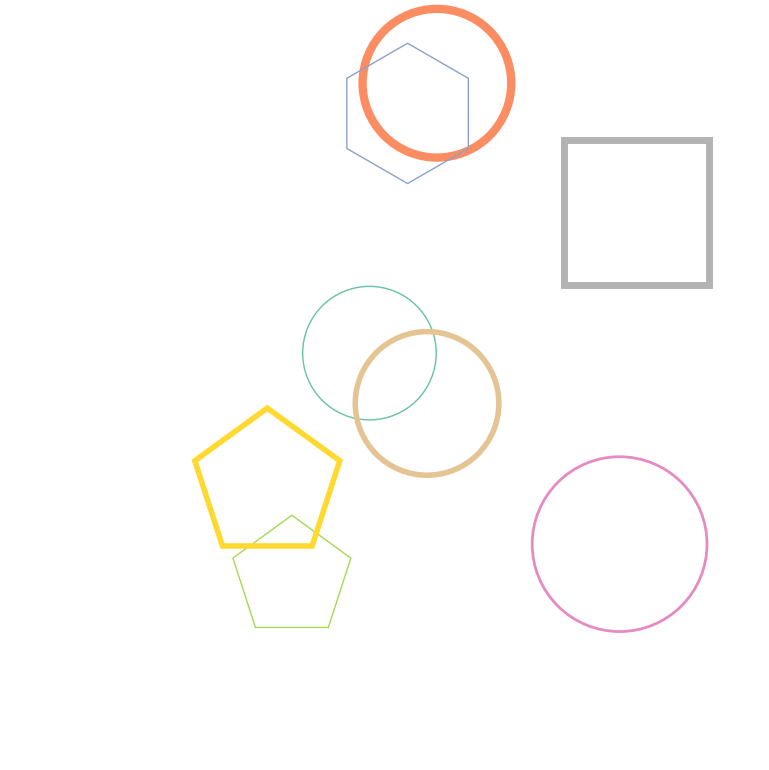[{"shape": "circle", "thickness": 0.5, "radius": 0.43, "center": [0.48, 0.541]}, {"shape": "circle", "thickness": 3, "radius": 0.48, "center": [0.567, 0.892]}, {"shape": "hexagon", "thickness": 0.5, "radius": 0.46, "center": [0.529, 0.853]}, {"shape": "circle", "thickness": 1, "radius": 0.57, "center": [0.805, 0.293]}, {"shape": "pentagon", "thickness": 0.5, "radius": 0.4, "center": [0.379, 0.25]}, {"shape": "pentagon", "thickness": 2, "radius": 0.49, "center": [0.347, 0.371]}, {"shape": "circle", "thickness": 2, "radius": 0.47, "center": [0.555, 0.476]}, {"shape": "square", "thickness": 2.5, "radius": 0.47, "center": [0.827, 0.724]}]